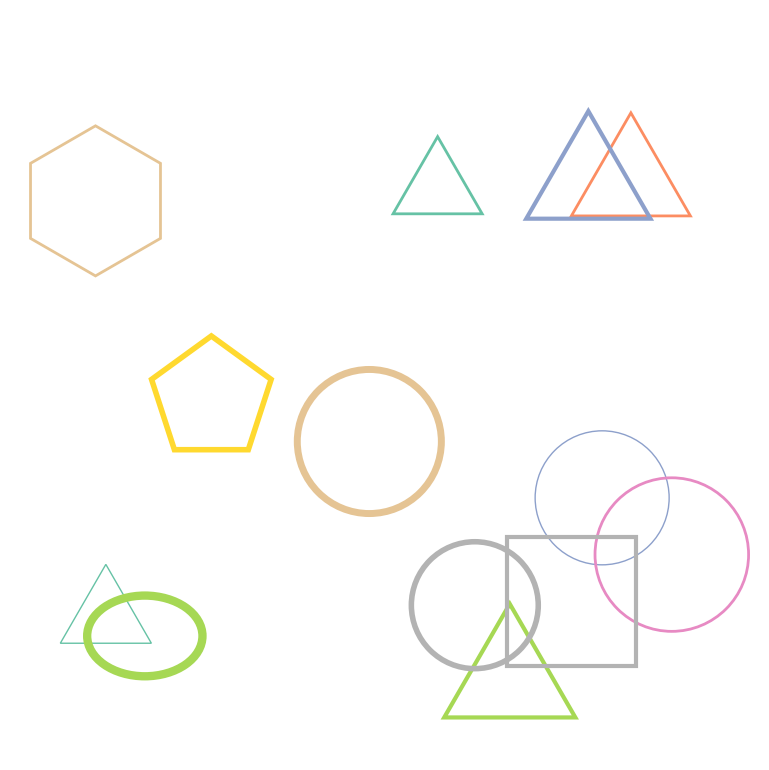[{"shape": "triangle", "thickness": 1, "radius": 0.33, "center": [0.568, 0.756]}, {"shape": "triangle", "thickness": 0.5, "radius": 0.34, "center": [0.137, 0.199]}, {"shape": "triangle", "thickness": 1, "radius": 0.45, "center": [0.819, 0.764]}, {"shape": "circle", "thickness": 0.5, "radius": 0.44, "center": [0.782, 0.353]}, {"shape": "triangle", "thickness": 1.5, "radius": 0.47, "center": [0.764, 0.763]}, {"shape": "circle", "thickness": 1, "radius": 0.5, "center": [0.872, 0.28]}, {"shape": "triangle", "thickness": 1.5, "radius": 0.49, "center": [0.662, 0.117]}, {"shape": "oval", "thickness": 3, "radius": 0.37, "center": [0.188, 0.174]}, {"shape": "pentagon", "thickness": 2, "radius": 0.41, "center": [0.274, 0.482]}, {"shape": "hexagon", "thickness": 1, "radius": 0.49, "center": [0.124, 0.739]}, {"shape": "circle", "thickness": 2.5, "radius": 0.47, "center": [0.48, 0.427]}, {"shape": "circle", "thickness": 2, "radius": 0.41, "center": [0.617, 0.214]}, {"shape": "square", "thickness": 1.5, "radius": 0.42, "center": [0.742, 0.218]}]